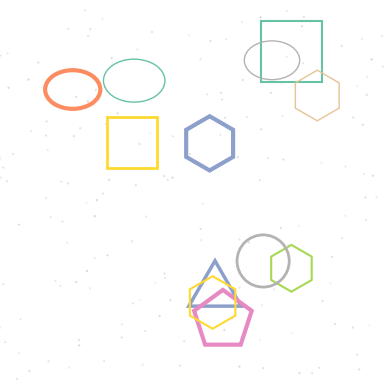[{"shape": "square", "thickness": 1.5, "radius": 0.4, "center": [0.756, 0.865]}, {"shape": "oval", "thickness": 1, "radius": 0.4, "center": [0.349, 0.791]}, {"shape": "oval", "thickness": 3, "radius": 0.36, "center": [0.189, 0.767]}, {"shape": "hexagon", "thickness": 3, "radius": 0.35, "center": [0.545, 0.628]}, {"shape": "triangle", "thickness": 2.5, "radius": 0.39, "center": [0.558, 0.244]}, {"shape": "pentagon", "thickness": 3, "radius": 0.39, "center": [0.579, 0.168]}, {"shape": "hexagon", "thickness": 1.5, "radius": 0.3, "center": [0.757, 0.303]}, {"shape": "square", "thickness": 2, "radius": 0.33, "center": [0.343, 0.63]}, {"shape": "hexagon", "thickness": 1.5, "radius": 0.34, "center": [0.552, 0.214]}, {"shape": "hexagon", "thickness": 1, "radius": 0.33, "center": [0.824, 0.752]}, {"shape": "oval", "thickness": 1, "radius": 0.36, "center": [0.706, 0.843]}, {"shape": "circle", "thickness": 2, "radius": 0.34, "center": [0.683, 0.322]}]